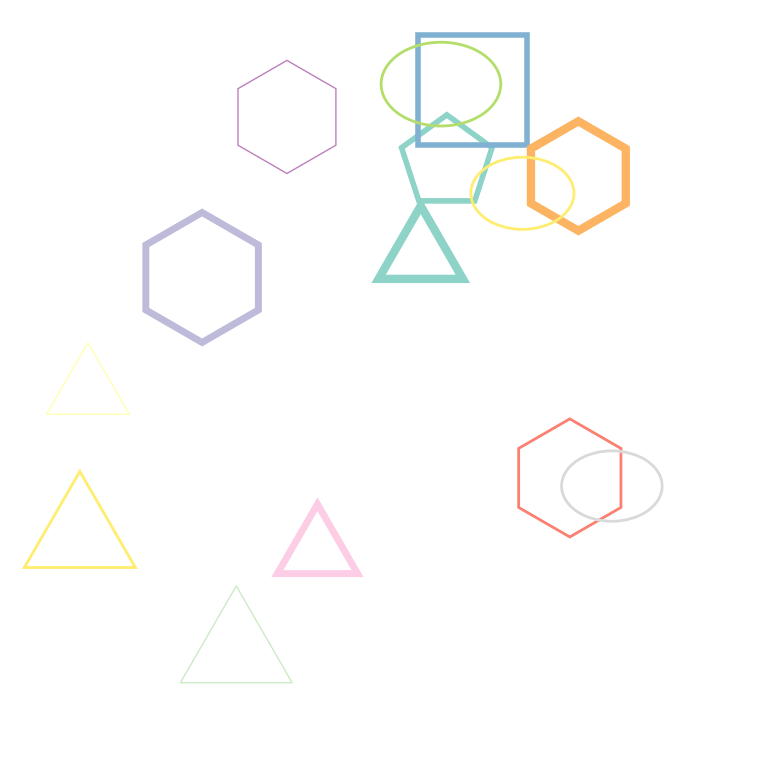[{"shape": "triangle", "thickness": 3, "radius": 0.32, "center": [0.546, 0.669]}, {"shape": "pentagon", "thickness": 2, "radius": 0.31, "center": [0.58, 0.789]}, {"shape": "triangle", "thickness": 0.5, "radius": 0.31, "center": [0.114, 0.493]}, {"shape": "hexagon", "thickness": 2.5, "radius": 0.42, "center": [0.262, 0.64]}, {"shape": "hexagon", "thickness": 1, "radius": 0.38, "center": [0.74, 0.379]}, {"shape": "square", "thickness": 2, "radius": 0.35, "center": [0.614, 0.883]}, {"shape": "hexagon", "thickness": 3, "radius": 0.36, "center": [0.751, 0.771]}, {"shape": "oval", "thickness": 1, "radius": 0.39, "center": [0.573, 0.891]}, {"shape": "triangle", "thickness": 2.5, "radius": 0.3, "center": [0.412, 0.285]}, {"shape": "oval", "thickness": 1, "radius": 0.33, "center": [0.795, 0.369]}, {"shape": "hexagon", "thickness": 0.5, "radius": 0.37, "center": [0.373, 0.848]}, {"shape": "triangle", "thickness": 0.5, "radius": 0.42, "center": [0.307, 0.155]}, {"shape": "oval", "thickness": 1, "radius": 0.33, "center": [0.678, 0.749]}, {"shape": "triangle", "thickness": 1, "radius": 0.42, "center": [0.104, 0.305]}]